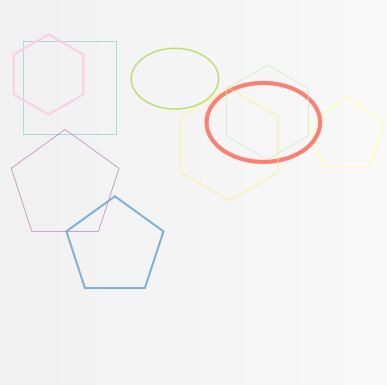[{"shape": "square", "thickness": 0.5, "radius": 0.6, "center": [0.179, 0.772]}, {"shape": "pentagon", "thickness": 1, "radius": 0.51, "center": [0.895, 0.648]}, {"shape": "oval", "thickness": 3, "radius": 0.73, "center": [0.68, 0.682]}, {"shape": "pentagon", "thickness": 1.5, "radius": 0.66, "center": [0.297, 0.358]}, {"shape": "oval", "thickness": 1, "radius": 0.56, "center": [0.452, 0.796]}, {"shape": "hexagon", "thickness": 1.5, "radius": 0.52, "center": [0.125, 0.807]}, {"shape": "pentagon", "thickness": 0.5, "radius": 0.73, "center": [0.168, 0.518]}, {"shape": "hexagon", "thickness": 0.5, "radius": 0.61, "center": [0.69, 0.708]}, {"shape": "hexagon", "thickness": 0.5, "radius": 0.73, "center": [0.591, 0.625]}]